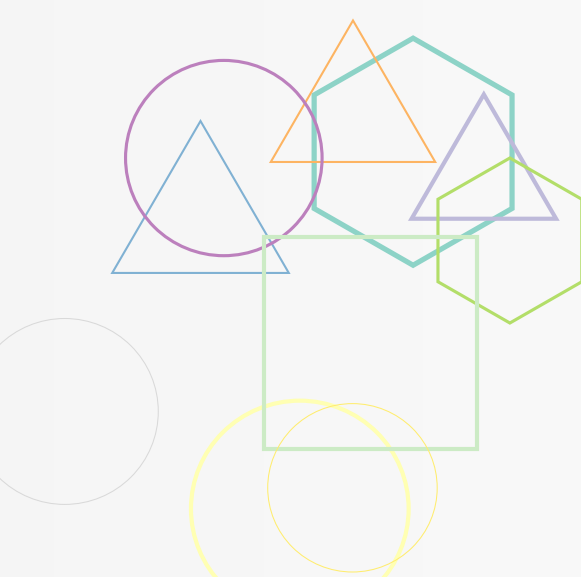[{"shape": "hexagon", "thickness": 2.5, "radius": 0.98, "center": [0.711, 0.736]}, {"shape": "circle", "thickness": 2, "radius": 0.94, "center": [0.516, 0.118]}, {"shape": "triangle", "thickness": 2, "radius": 0.72, "center": [0.832, 0.692]}, {"shape": "triangle", "thickness": 1, "radius": 0.88, "center": [0.345, 0.614]}, {"shape": "triangle", "thickness": 1, "radius": 0.82, "center": [0.607, 0.8]}, {"shape": "hexagon", "thickness": 1.5, "radius": 0.71, "center": [0.877, 0.583]}, {"shape": "circle", "thickness": 0.5, "radius": 0.8, "center": [0.111, 0.287]}, {"shape": "circle", "thickness": 1.5, "radius": 0.85, "center": [0.385, 0.725]}, {"shape": "square", "thickness": 2, "radius": 0.92, "center": [0.637, 0.405]}, {"shape": "circle", "thickness": 0.5, "radius": 0.73, "center": [0.606, 0.154]}]